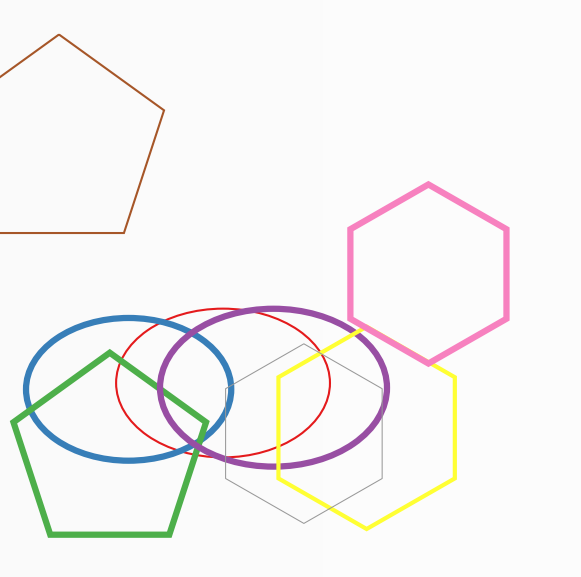[{"shape": "oval", "thickness": 1, "radius": 0.92, "center": [0.384, 0.336]}, {"shape": "oval", "thickness": 3, "radius": 0.88, "center": [0.221, 0.325]}, {"shape": "pentagon", "thickness": 3, "radius": 0.87, "center": [0.189, 0.214]}, {"shape": "oval", "thickness": 3, "radius": 0.98, "center": [0.471, 0.328]}, {"shape": "hexagon", "thickness": 2, "radius": 0.88, "center": [0.631, 0.258]}, {"shape": "pentagon", "thickness": 1, "radius": 0.95, "center": [0.102, 0.749]}, {"shape": "hexagon", "thickness": 3, "radius": 0.78, "center": [0.737, 0.525]}, {"shape": "hexagon", "thickness": 0.5, "radius": 0.78, "center": [0.523, 0.248]}]